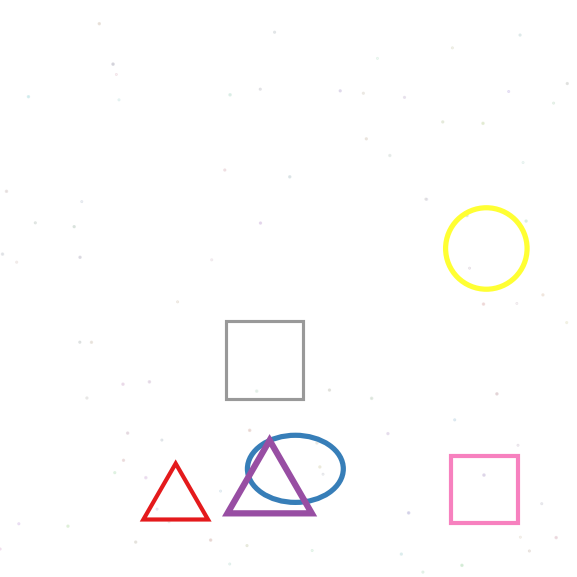[{"shape": "triangle", "thickness": 2, "radius": 0.32, "center": [0.304, 0.132]}, {"shape": "oval", "thickness": 2.5, "radius": 0.42, "center": [0.511, 0.187]}, {"shape": "triangle", "thickness": 3, "radius": 0.42, "center": [0.467, 0.152]}, {"shape": "circle", "thickness": 2.5, "radius": 0.35, "center": [0.842, 0.569]}, {"shape": "square", "thickness": 2, "radius": 0.29, "center": [0.839, 0.152]}, {"shape": "square", "thickness": 1.5, "radius": 0.33, "center": [0.458, 0.375]}]